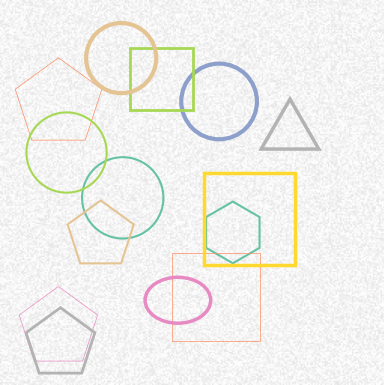[{"shape": "hexagon", "thickness": 1.5, "radius": 0.4, "center": [0.605, 0.396]}, {"shape": "circle", "thickness": 1.5, "radius": 0.53, "center": [0.319, 0.486]}, {"shape": "pentagon", "thickness": 0.5, "radius": 0.59, "center": [0.152, 0.732]}, {"shape": "square", "thickness": 0.5, "radius": 0.57, "center": [0.561, 0.229]}, {"shape": "circle", "thickness": 3, "radius": 0.49, "center": [0.569, 0.737]}, {"shape": "pentagon", "thickness": 0.5, "radius": 0.54, "center": [0.152, 0.149]}, {"shape": "oval", "thickness": 2.5, "radius": 0.43, "center": [0.462, 0.22]}, {"shape": "circle", "thickness": 1.5, "radius": 0.52, "center": [0.173, 0.604]}, {"shape": "square", "thickness": 2, "radius": 0.41, "center": [0.419, 0.795]}, {"shape": "square", "thickness": 2.5, "radius": 0.59, "center": [0.648, 0.431]}, {"shape": "circle", "thickness": 3, "radius": 0.46, "center": [0.315, 0.849]}, {"shape": "pentagon", "thickness": 1.5, "radius": 0.45, "center": [0.262, 0.389]}, {"shape": "triangle", "thickness": 2.5, "radius": 0.43, "center": [0.753, 0.656]}, {"shape": "pentagon", "thickness": 2, "radius": 0.47, "center": [0.157, 0.107]}]